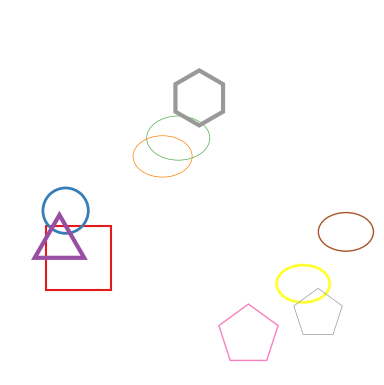[{"shape": "square", "thickness": 1.5, "radius": 0.42, "center": [0.203, 0.33]}, {"shape": "circle", "thickness": 2, "radius": 0.29, "center": [0.17, 0.453]}, {"shape": "oval", "thickness": 0.5, "radius": 0.41, "center": [0.463, 0.641]}, {"shape": "triangle", "thickness": 3, "radius": 0.37, "center": [0.154, 0.367]}, {"shape": "oval", "thickness": 0.5, "radius": 0.38, "center": [0.422, 0.594]}, {"shape": "oval", "thickness": 2, "radius": 0.35, "center": [0.788, 0.263]}, {"shape": "oval", "thickness": 1, "radius": 0.36, "center": [0.898, 0.398]}, {"shape": "pentagon", "thickness": 1, "radius": 0.4, "center": [0.645, 0.129]}, {"shape": "pentagon", "thickness": 0.5, "radius": 0.33, "center": [0.826, 0.185]}, {"shape": "hexagon", "thickness": 3, "radius": 0.36, "center": [0.518, 0.746]}]